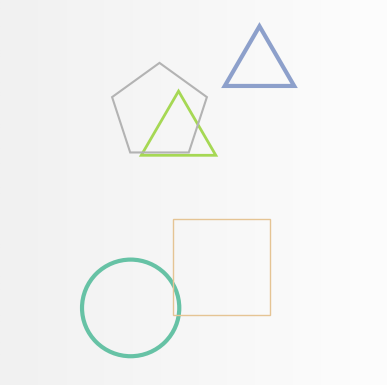[{"shape": "circle", "thickness": 3, "radius": 0.63, "center": [0.337, 0.2]}, {"shape": "triangle", "thickness": 3, "radius": 0.52, "center": [0.67, 0.828]}, {"shape": "triangle", "thickness": 2, "radius": 0.56, "center": [0.461, 0.652]}, {"shape": "square", "thickness": 1, "radius": 0.62, "center": [0.571, 0.308]}, {"shape": "pentagon", "thickness": 1.5, "radius": 0.64, "center": [0.412, 0.708]}]